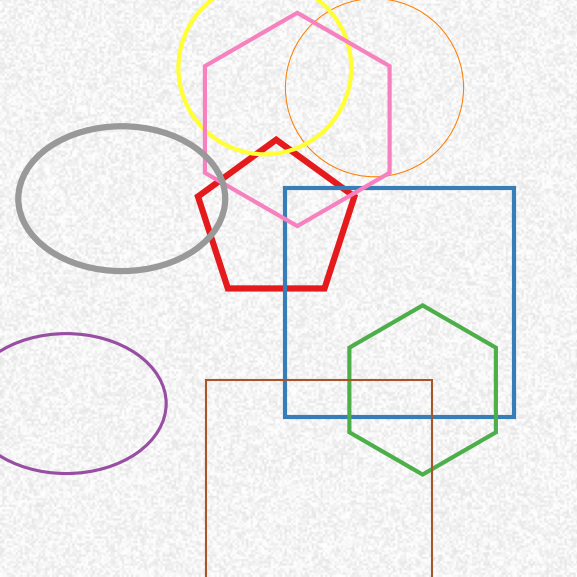[{"shape": "pentagon", "thickness": 3, "radius": 0.71, "center": [0.478, 0.615]}, {"shape": "square", "thickness": 2, "radius": 0.99, "center": [0.691, 0.475]}, {"shape": "hexagon", "thickness": 2, "radius": 0.73, "center": [0.732, 0.324]}, {"shape": "oval", "thickness": 1.5, "radius": 0.87, "center": [0.115, 0.3]}, {"shape": "circle", "thickness": 0.5, "radius": 0.77, "center": [0.648, 0.847]}, {"shape": "circle", "thickness": 2, "radius": 0.75, "center": [0.459, 0.882]}, {"shape": "square", "thickness": 1, "radius": 0.98, "center": [0.553, 0.146]}, {"shape": "hexagon", "thickness": 2, "radius": 0.92, "center": [0.515, 0.792]}, {"shape": "oval", "thickness": 3, "radius": 0.9, "center": [0.211, 0.655]}]